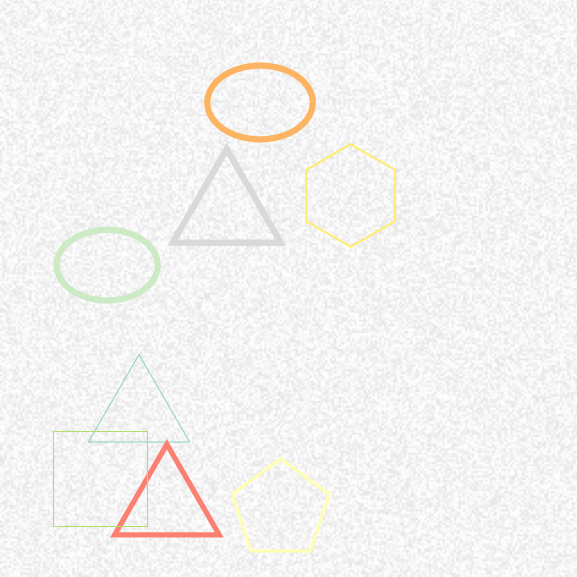[{"shape": "triangle", "thickness": 0.5, "radius": 0.51, "center": [0.241, 0.284]}, {"shape": "pentagon", "thickness": 1.5, "radius": 0.44, "center": [0.486, 0.116]}, {"shape": "triangle", "thickness": 2.5, "radius": 0.52, "center": [0.289, 0.125]}, {"shape": "oval", "thickness": 3, "radius": 0.46, "center": [0.45, 0.822]}, {"shape": "square", "thickness": 0.5, "radius": 0.41, "center": [0.173, 0.17]}, {"shape": "triangle", "thickness": 3, "radius": 0.54, "center": [0.393, 0.633]}, {"shape": "oval", "thickness": 3, "radius": 0.44, "center": [0.186, 0.54]}, {"shape": "hexagon", "thickness": 1, "radius": 0.44, "center": [0.607, 0.661]}]